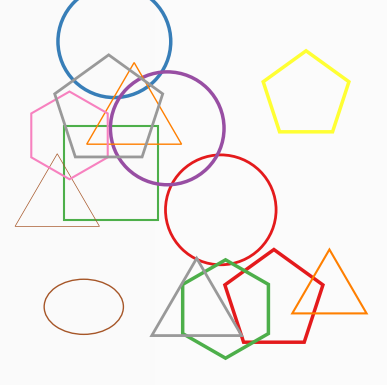[{"shape": "pentagon", "thickness": 2.5, "radius": 0.67, "center": [0.707, 0.219]}, {"shape": "circle", "thickness": 2, "radius": 0.71, "center": [0.57, 0.455]}, {"shape": "circle", "thickness": 2.5, "radius": 0.73, "center": [0.295, 0.892]}, {"shape": "hexagon", "thickness": 2.5, "radius": 0.64, "center": [0.582, 0.197]}, {"shape": "square", "thickness": 1.5, "radius": 0.61, "center": [0.286, 0.551]}, {"shape": "circle", "thickness": 2.5, "radius": 0.73, "center": [0.432, 0.667]}, {"shape": "triangle", "thickness": 1.5, "radius": 0.55, "center": [0.85, 0.241]}, {"shape": "triangle", "thickness": 1, "radius": 0.71, "center": [0.346, 0.696]}, {"shape": "pentagon", "thickness": 2.5, "radius": 0.58, "center": [0.79, 0.752]}, {"shape": "oval", "thickness": 1, "radius": 0.51, "center": [0.216, 0.203]}, {"shape": "triangle", "thickness": 0.5, "radius": 0.63, "center": [0.148, 0.475]}, {"shape": "hexagon", "thickness": 1.5, "radius": 0.57, "center": [0.179, 0.648]}, {"shape": "pentagon", "thickness": 2, "radius": 0.73, "center": [0.281, 0.711]}, {"shape": "triangle", "thickness": 2, "radius": 0.67, "center": [0.508, 0.195]}]